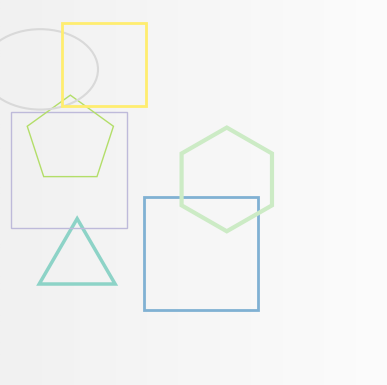[{"shape": "triangle", "thickness": 2.5, "radius": 0.57, "center": [0.199, 0.319]}, {"shape": "square", "thickness": 1, "radius": 0.75, "center": [0.179, 0.558]}, {"shape": "square", "thickness": 2, "radius": 0.73, "center": [0.519, 0.341]}, {"shape": "pentagon", "thickness": 1, "radius": 0.58, "center": [0.182, 0.636]}, {"shape": "oval", "thickness": 1.5, "radius": 0.75, "center": [0.104, 0.82]}, {"shape": "hexagon", "thickness": 3, "radius": 0.67, "center": [0.585, 0.534]}, {"shape": "square", "thickness": 2, "radius": 0.54, "center": [0.269, 0.832]}]